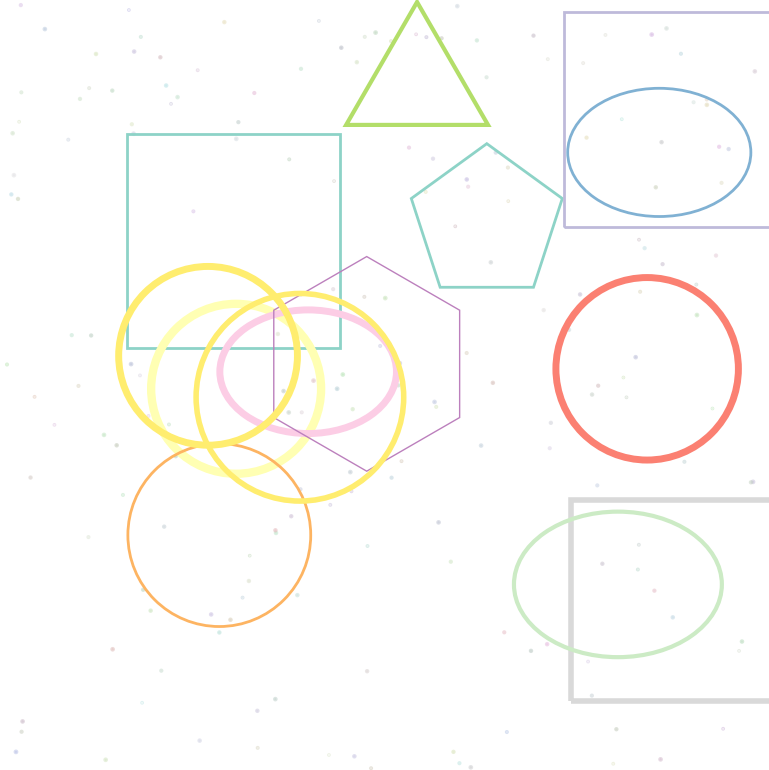[{"shape": "square", "thickness": 1, "radius": 0.69, "center": [0.303, 0.687]}, {"shape": "pentagon", "thickness": 1, "radius": 0.52, "center": [0.632, 0.71]}, {"shape": "circle", "thickness": 3, "radius": 0.55, "center": [0.307, 0.495]}, {"shape": "square", "thickness": 1, "radius": 0.7, "center": [0.872, 0.845]}, {"shape": "circle", "thickness": 2.5, "radius": 0.59, "center": [0.84, 0.521]}, {"shape": "oval", "thickness": 1, "radius": 0.59, "center": [0.856, 0.802]}, {"shape": "circle", "thickness": 1, "radius": 0.59, "center": [0.285, 0.305]}, {"shape": "triangle", "thickness": 1.5, "radius": 0.53, "center": [0.542, 0.891]}, {"shape": "oval", "thickness": 2.5, "radius": 0.57, "center": [0.4, 0.517]}, {"shape": "square", "thickness": 2, "radius": 0.65, "center": [0.872, 0.22]}, {"shape": "hexagon", "thickness": 0.5, "radius": 0.7, "center": [0.476, 0.527]}, {"shape": "oval", "thickness": 1.5, "radius": 0.68, "center": [0.802, 0.241]}, {"shape": "circle", "thickness": 2.5, "radius": 0.58, "center": [0.27, 0.538]}, {"shape": "circle", "thickness": 2, "radius": 0.67, "center": [0.389, 0.484]}]